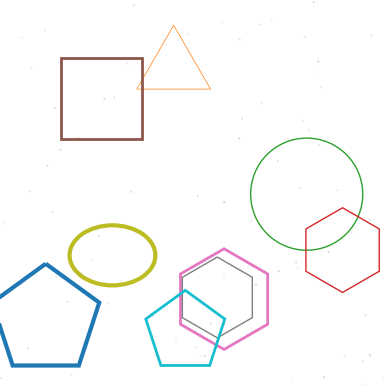[{"shape": "pentagon", "thickness": 3, "radius": 0.73, "center": [0.119, 0.169]}, {"shape": "triangle", "thickness": 0.5, "radius": 0.55, "center": [0.451, 0.824]}, {"shape": "circle", "thickness": 1, "radius": 0.73, "center": [0.797, 0.496]}, {"shape": "hexagon", "thickness": 1, "radius": 0.55, "center": [0.89, 0.35]}, {"shape": "square", "thickness": 2, "radius": 0.53, "center": [0.263, 0.743]}, {"shape": "hexagon", "thickness": 2, "radius": 0.65, "center": [0.582, 0.223]}, {"shape": "hexagon", "thickness": 1, "radius": 0.52, "center": [0.564, 0.227]}, {"shape": "oval", "thickness": 3, "radius": 0.56, "center": [0.292, 0.337]}, {"shape": "pentagon", "thickness": 2, "radius": 0.54, "center": [0.481, 0.138]}]